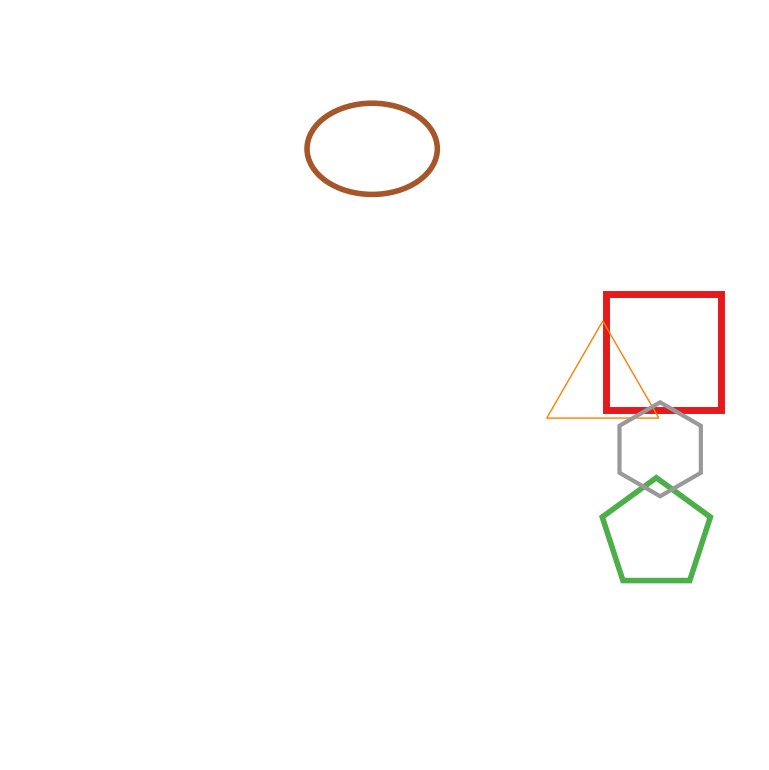[{"shape": "square", "thickness": 2.5, "radius": 0.37, "center": [0.861, 0.543]}, {"shape": "pentagon", "thickness": 2, "radius": 0.37, "center": [0.852, 0.306]}, {"shape": "triangle", "thickness": 0.5, "radius": 0.42, "center": [0.783, 0.499]}, {"shape": "oval", "thickness": 2, "radius": 0.42, "center": [0.483, 0.807]}, {"shape": "hexagon", "thickness": 1.5, "radius": 0.31, "center": [0.857, 0.417]}]